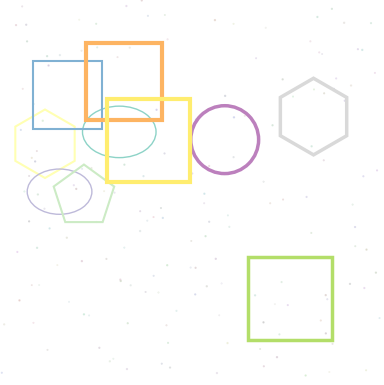[{"shape": "oval", "thickness": 1, "radius": 0.48, "center": [0.31, 0.657]}, {"shape": "hexagon", "thickness": 1.5, "radius": 0.45, "center": [0.117, 0.627]}, {"shape": "oval", "thickness": 1, "radius": 0.42, "center": [0.155, 0.502]}, {"shape": "square", "thickness": 1.5, "radius": 0.45, "center": [0.176, 0.754]}, {"shape": "square", "thickness": 3, "radius": 0.49, "center": [0.322, 0.788]}, {"shape": "square", "thickness": 2.5, "radius": 0.54, "center": [0.753, 0.224]}, {"shape": "hexagon", "thickness": 2.5, "radius": 0.5, "center": [0.814, 0.697]}, {"shape": "circle", "thickness": 2.5, "radius": 0.44, "center": [0.584, 0.637]}, {"shape": "pentagon", "thickness": 1.5, "radius": 0.41, "center": [0.218, 0.49]}, {"shape": "square", "thickness": 3, "radius": 0.54, "center": [0.385, 0.635]}]